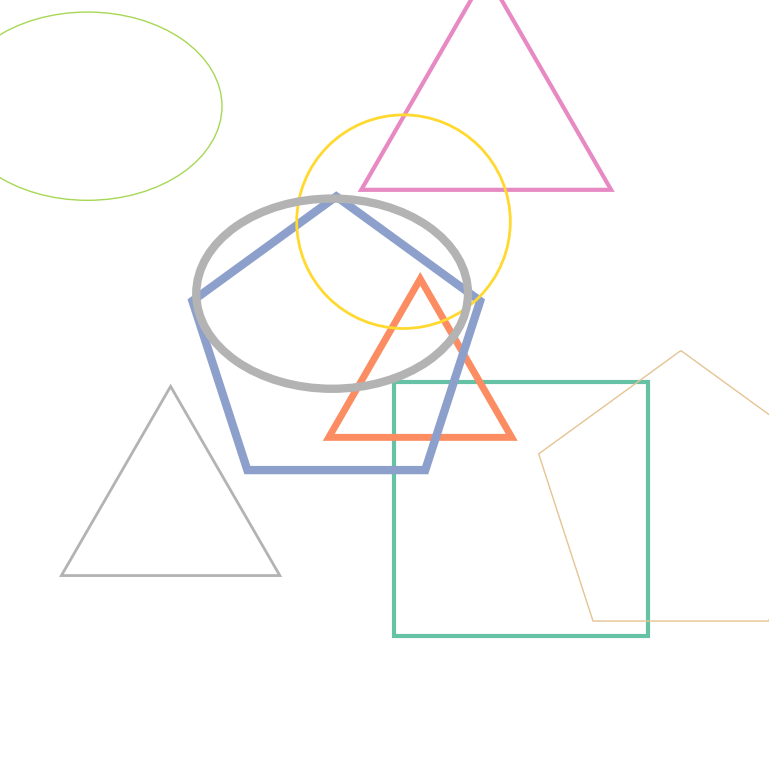[{"shape": "square", "thickness": 1.5, "radius": 0.83, "center": [0.677, 0.339]}, {"shape": "triangle", "thickness": 2.5, "radius": 0.69, "center": [0.546, 0.501]}, {"shape": "pentagon", "thickness": 3, "radius": 0.98, "center": [0.437, 0.548]}, {"shape": "triangle", "thickness": 1.5, "radius": 0.94, "center": [0.631, 0.847]}, {"shape": "oval", "thickness": 0.5, "radius": 0.87, "center": [0.114, 0.862]}, {"shape": "circle", "thickness": 1, "radius": 0.69, "center": [0.524, 0.712]}, {"shape": "pentagon", "thickness": 0.5, "radius": 0.97, "center": [0.884, 0.351]}, {"shape": "triangle", "thickness": 1, "radius": 0.82, "center": [0.222, 0.334]}, {"shape": "oval", "thickness": 3, "radius": 0.88, "center": [0.431, 0.619]}]